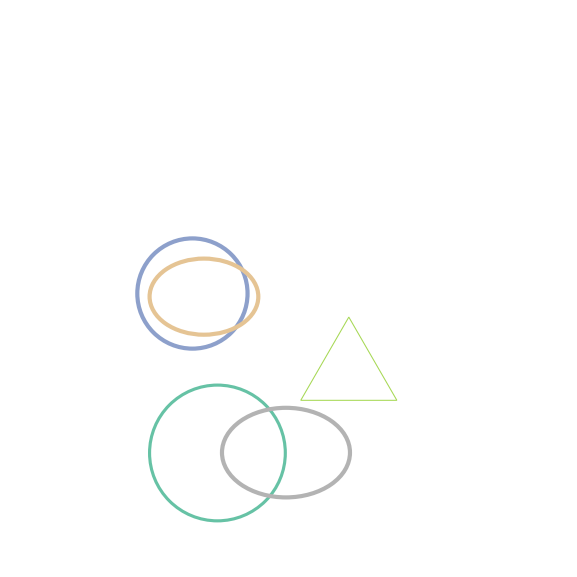[{"shape": "circle", "thickness": 1.5, "radius": 0.59, "center": [0.377, 0.215]}, {"shape": "circle", "thickness": 2, "radius": 0.48, "center": [0.333, 0.491]}, {"shape": "triangle", "thickness": 0.5, "radius": 0.48, "center": [0.604, 0.354]}, {"shape": "oval", "thickness": 2, "radius": 0.47, "center": [0.353, 0.485]}, {"shape": "oval", "thickness": 2, "radius": 0.55, "center": [0.495, 0.215]}]